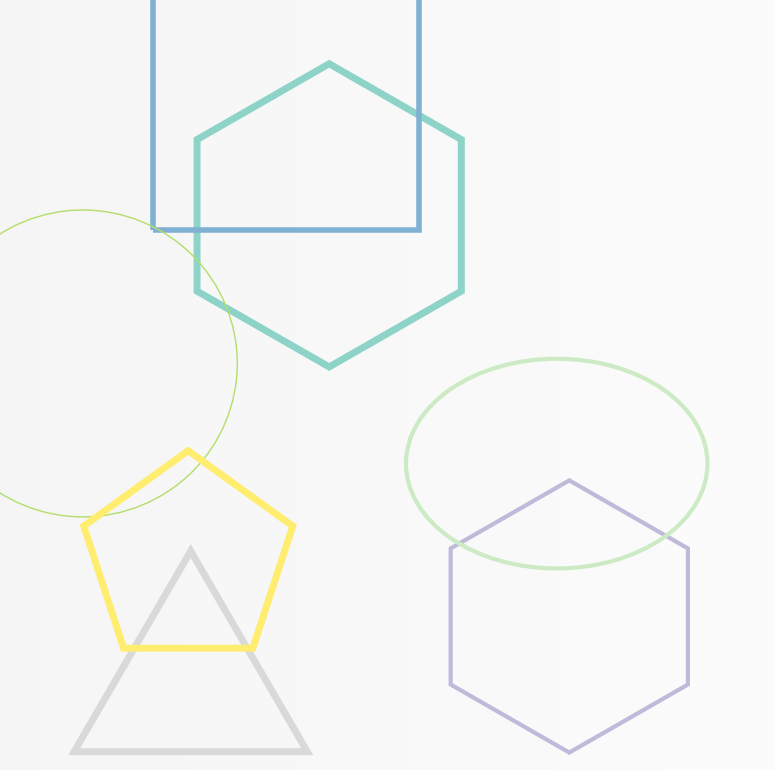[{"shape": "hexagon", "thickness": 2.5, "radius": 0.98, "center": [0.425, 0.72]}, {"shape": "hexagon", "thickness": 1.5, "radius": 0.88, "center": [0.735, 0.199]}, {"shape": "square", "thickness": 2, "radius": 0.86, "center": [0.369, 0.873]}, {"shape": "circle", "thickness": 0.5, "radius": 1.0, "center": [0.107, 0.528]}, {"shape": "triangle", "thickness": 2.5, "radius": 0.87, "center": [0.246, 0.111]}, {"shape": "oval", "thickness": 1.5, "radius": 0.97, "center": [0.718, 0.398]}, {"shape": "pentagon", "thickness": 2.5, "radius": 0.71, "center": [0.243, 0.273]}]